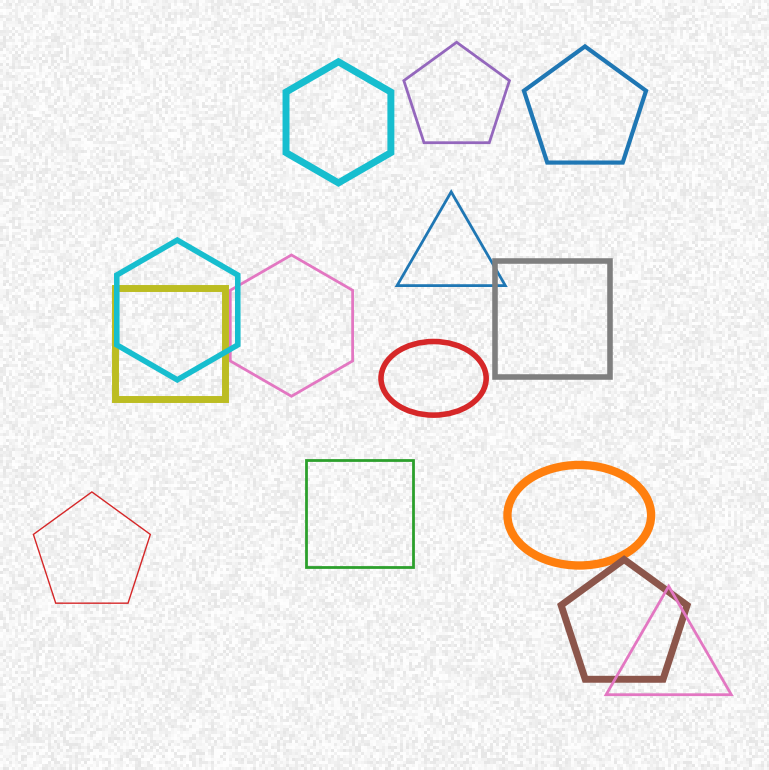[{"shape": "triangle", "thickness": 1, "radius": 0.41, "center": [0.586, 0.67]}, {"shape": "pentagon", "thickness": 1.5, "radius": 0.42, "center": [0.76, 0.856]}, {"shape": "oval", "thickness": 3, "radius": 0.47, "center": [0.752, 0.331]}, {"shape": "square", "thickness": 1, "radius": 0.35, "center": [0.467, 0.333]}, {"shape": "pentagon", "thickness": 0.5, "radius": 0.4, "center": [0.119, 0.281]}, {"shape": "oval", "thickness": 2, "radius": 0.34, "center": [0.563, 0.509]}, {"shape": "pentagon", "thickness": 1, "radius": 0.36, "center": [0.593, 0.873]}, {"shape": "pentagon", "thickness": 2.5, "radius": 0.43, "center": [0.811, 0.187]}, {"shape": "triangle", "thickness": 1, "radius": 0.47, "center": [0.868, 0.145]}, {"shape": "hexagon", "thickness": 1, "radius": 0.46, "center": [0.379, 0.577]}, {"shape": "square", "thickness": 2, "radius": 0.38, "center": [0.718, 0.586]}, {"shape": "square", "thickness": 2.5, "radius": 0.36, "center": [0.22, 0.554]}, {"shape": "hexagon", "thickness": 2, "radius": 0.45, "center": [0.23, 0.597]}, {"shape": "hexagon", "thickness": 2.5, "radius": 0.39, "center": [0.44, 0.841]}]